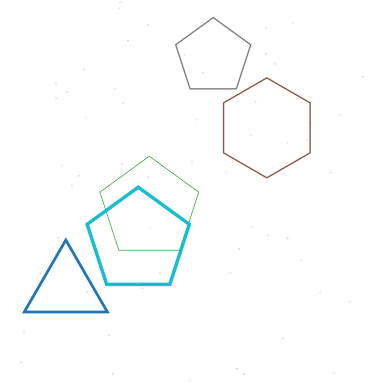[{"shape": "triangle", "thickness": 2, "radius": 0.62, "center": [0.171, 0.252]}, {"shape": "pentagon", "thickness": 0.5, "radius": 0.67, "center": [0.388, 0.459]}, {"shape": "hexagon", "thickness": 1, "radius": 0.65, "center": [0.693, 0.668]}, {"shape": "pentagon", "thickness": 1, "radius": 0.51, "center": [0.554, 0.852]}, {"shape": "pentagon", "thickness": 2.5, "radius": 0.7, "center": [0.359, 0.374]}]